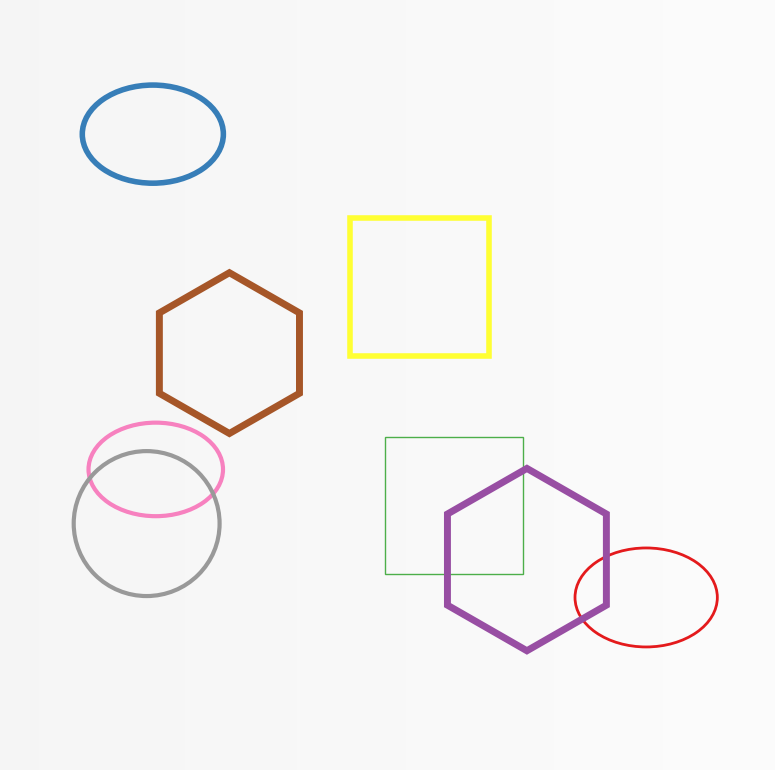[{"shape": "oval", "thickness": 1, "radius": 0.46, "center": [0.834, 0.224]}, {"shape": "oval", "thickness": 2, "radius": 0.46, "center": [0.197, 0.826]}, {"shape": "square", "thickness": 0.5, "radius": 0.44, "center": [0.586, 0.343]}, {"shape": "hexagon", "thickness": 2.5, "radius": 0.59, "center": [0.68, 0.273]}, {"shape": "square", "thickness": 2, "radius": 0.45, "center": [0.542, 0.628]}, {"shape": "hexagon", "thickness": 2.5, "radius": 0.52, "center": [0.296, 0.541]}, {"shape": "oval", "thickness": 1.5, "radius": 0.43, "center": [0.201, 0.39]}, {"shape": "circle", "thickness": 1.5, "radius": 0.47, "center": [0.189, 0.32]}]